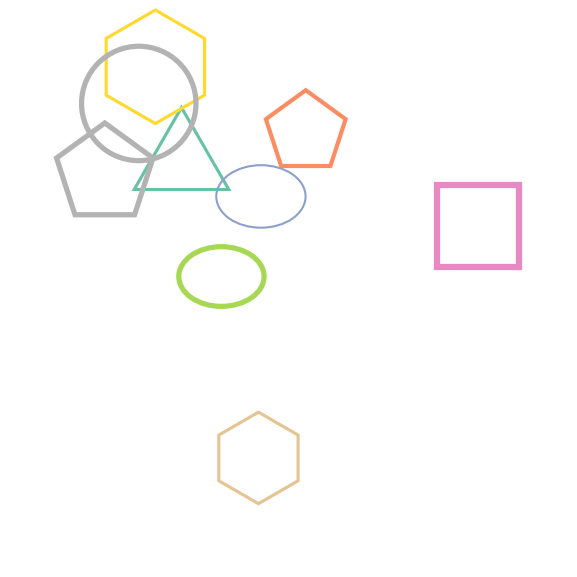[{"shape": "triangle", "thickness": 1.5, "radius": 0.47, "center": [0.314, 0.718]}, {"shape": "pentagon", "thickness": 2, "radius": 0.36, "center": [0.529, 0.77]}, {"shape": "oval", "thickness": 1, "radius": 0.39, "center": [0.452, 0.659]}, {"shape": "square", "thickness": 3, "radius": 0.36, "center": [0.828, 0.608]}, {"shape": "oval", "thickness": 2.5, "radius": 0.37, "center": [0.383, 0.52]}, {"shape": "hexagon", "thickness": 1.5, "radius": 0.49, "center": [0.269, 0.883]}, {"shape": "hexagon", "thickness": 1.5, "radius": 0.4, "center": [0.448, 0.206]}, {"shape": "circle", "thickness": 2.5, "radius": 0.5, "center": [0.24, 0.82]}, {"shape": "pentagon", "thickness": 2.5, "radius": 0.44, "center": [0.181, 0.698]}]